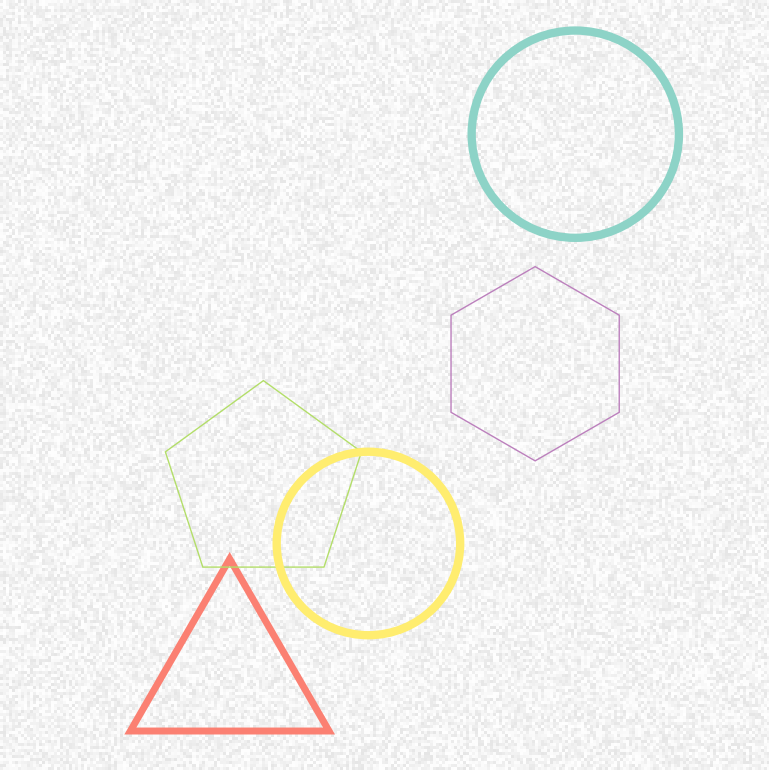[{"shape": "circle", "thickness": 3, "radius": 0.67, "center": [0.747, 0.826]}, {"shape": "triangle", "thickness": 2.5, "radius": 0.74, "center": [0.298, 0.125]}, {"shape": "pentagon", "thickness": 0.5, "radius": 0.67, "center": [0.342, 0.372]}, {"shape": "hexagon", "thickness": 0.5, "radius": 0.63, "center": [0.695, 0.528]}, {"shape": "circle", "thickness": 3, "radius": 0.6, "center": [0.478, 0.294]}]